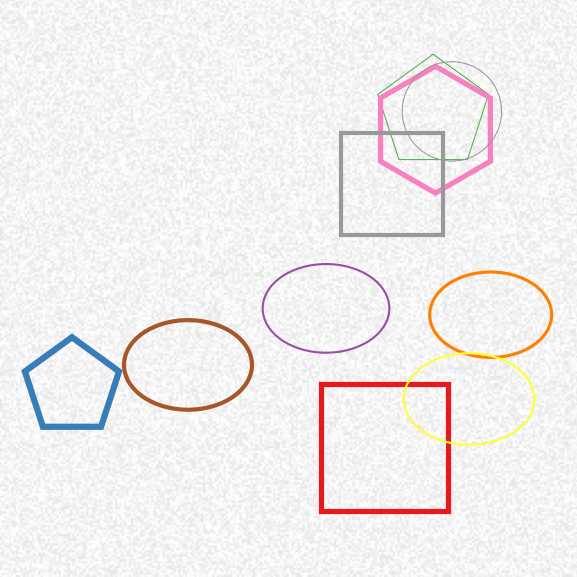[{"shape": "square", "thickness": 2.5, "radius": 0.55, "center": [0.667, 0.225]}, {"shape": "pentagon", "thickness": 3, "radius": 0.43, "center": [0.125, 0.329]}, {"shape": "pentagon", "thickness": 0.5, "radius": 0.5, "center": [0.75, 0.804]}, {"shape": "oval", "thickness": 1, "radius": 0.55, "center": [0.565, 0.465]}, {"shape": "oval", "thickness": 1.5, "radius": 0.53, "center": [0.85, 0.454]}, {"shape": "oval", "thickness": 1, "radius": 0.57, "center": [0.812, 0.308]}, {"shape": "oval", "thickness": 2, "radius": 0.55, "center": [0.326, 0.367]}, {"shape": "hexagon", "thickness": 2.5, "radius": 0.55, "center": [0.754, 0.775]}, {"shape": "circle", "thickness": 0.5, "radius": 0.43, "center": [0.783, 0.806]}, {"shape": "square", "thickness": 2, "radius": 0.44, "center": [0.679, 0.681]}]